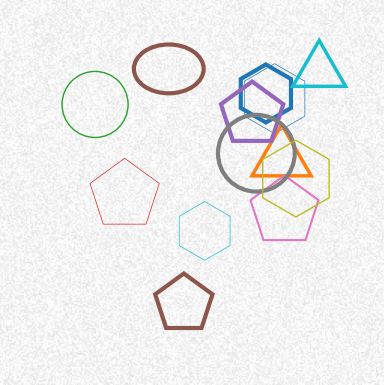[{"shape": "hexagon", "thickness": 3, "radius": 0.38, "center": [0.691, 0.757]}, {"shape": "hexagon", "thickness": 0.5, "radius": 0.45, "center": [0.713, 0.744]}, {"shape": "triangle", "thickness": 2.5, "radius": 0.44, "center": [0.731, 0.588]}, {"shape": "circle", "thickness": 1, "radius": 0.43, "center": [0.247, 0.729]}, {"shape": "pentagon", "thickness": 0.5, "radius": 0.47, "center": [0.324, 0.494]}, {"shape": "pentagon", "thickness": 3, "radius": 0.43, "center": [0.655, 0.703]}, {"shape": "pentagon", "thickness": 3, "radius": 0.39, "center": [0.478, 0.211]}, {"shape": "oval", "thickness": 3, "radius": 0.45, "center": [0.438, 0.821]}, {"shape": "pentagon", "thickness": 1.5, "radius": 0.46, "center": [0.739, 0.452]}, {"shape": "circle", "thickness": 3, "radius": 0.5, "center": [0.666, 0.602]}, {"shape": "hexagon", "thickness": 1, "radius": 0.5, "center": [0.769, 0.536]}, {"shape": "hexagon", "thickness": 0.5, "radius": 0.38, "center": [0.532, 0.4]}, {"shape": "triangle", "thickness": 2.5, "radius": 0.4, "center": [0.829, 0.815]}]